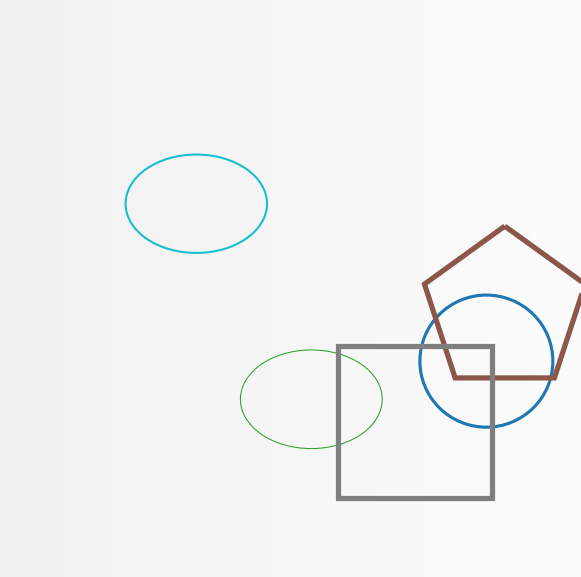[{"shape": "circle", "thickness": 1.5, "radius": 0.57, "center": [0.837, 0.374]}, {"shape": "oval", "thickness": 0.5, "radius": 0.61, "center": [0.536, 0.308]}, {"shape": "pentagon", "thickness": 2.5, "radius": 0.73, "center": [0.868, 0.462]}, {"shape": "square", "thickness": 2.5, "radius": 0.66, "center": [0.714, 0.268]}, {"shape": "oval", "thickness": 1, "radius": 0.61, "center": [0.338, 0.646]}]